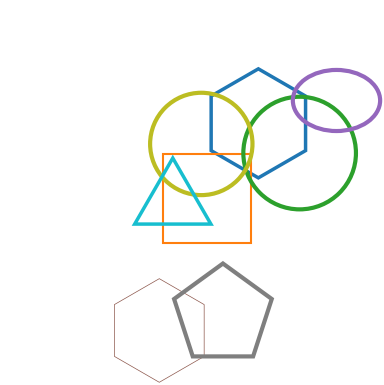[{"shape": "hexagon", "thickness": 2.5, "radius": 0.71, "center": [0.671, 0.68]}, {"shape": "square", "thickness": 1.5, "radius": 0.57, "center": [0.537, 0.484]}, {"shape": "circle", "thickness": 3, "radius": 0.73, "center": [0.778, 0.602]}, {"shape": "oval", "thickness": 3, "radius": 0.57, "center": [0.874, 0.739]}, {"shape": "hexagon", "thickness": 0.5, "radius": 0.67, "center": [0.414, 0.142]}, {"shape": "pentagon", "thickness": 3, "radius": 0.67, "center": [0.579, 0.182]}, {"shape": "circle", "thickness": 3, "radius": 0.66, "center": [0.523, 0.626]}, {"shape": "triangle", "thickness": 2.5, "radius": 0.57, "center": [0.449, 0.475]}]